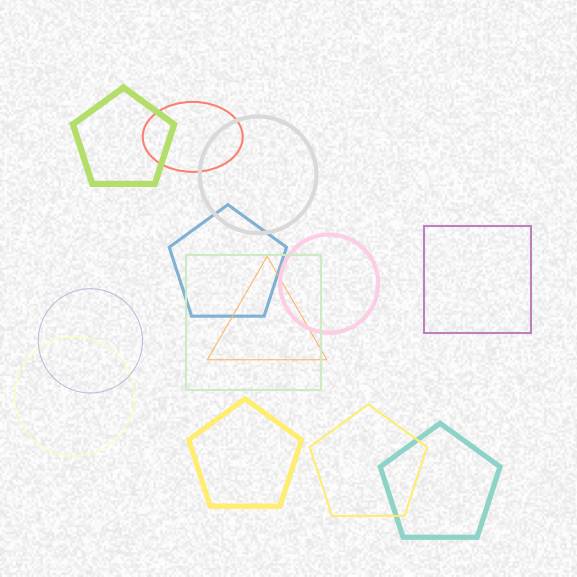[{"shape": "pentagon", "thickness": 2.5, "radius": 0.55, "center": [0.762, 0.157]}, {"shape": "circle", "thickness": 0.5, "radius": 0.52, "center": [0.129, 0.313]}, {"shape": "circle", "thickness": 0.5, "radius": 0.45, "center": [0.157, 0.409]}, {"shape": "oval", "thickness": 1, "radius": 0.43, "center": [0.334, 0.762]}, {"shape": "pentagon", "thickness": 1.5, "radius": 0.53, "center": [0.395, 0.538]}, {"shape": "triangle", "thickness": 0.5, "radius": 0.6, "center": [0.463, 0.436]}, {"shape": "pentagon", "thickness": 3, "radius": 0.46, "center": [0.214, 0.755]}, {"shape": "circle", "thickness": 2, "radius": 0.42, "center": [0.57, 0.508]}, {"shape": "circle", "thickness": 2, "radius": 0.51, "center": [0.447, 0.696]}, {"shape": "square", "thickness": 1, "radius": 0.46, "center": [0.828, 0.516]}, {"shape": "square", "thickness": 1, "radius": 0.58, "center": [0.439, 0.441]}, {"shape": "pentagon", "thickness": 2.5, "radius": 0.51, "center": [0.424, 0.206]}, {"shape": "pentagon", "thickness": 1, "radius": 0.53, "center": [0.638, 0.192]}]